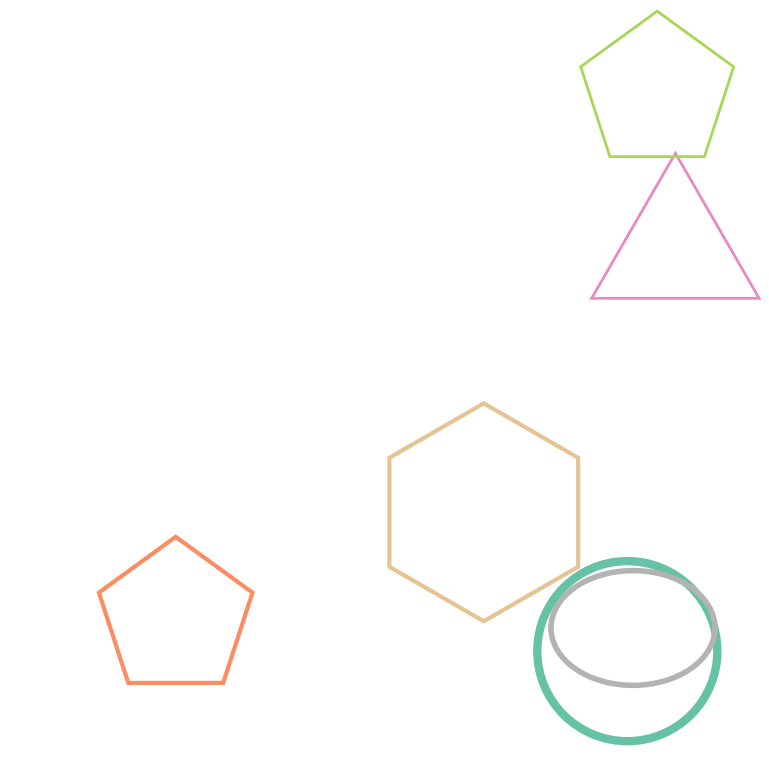[{"shape": "circle", "thickness": 3, "radius": 0.58, "center": [0.815, 0.154]}, {"shape": "pentagon", "thickness": 1.5, "radius": 0.52, "center": [0.228, 0.198]}, {"shape": "triangle", "thickness": 1, "radius": 0.63, "center": [0.877, 0.675]}, {"shape": "pentagon", "thickness": 1, "radius": 0.52, "center": [0.853, 0.881]}, {"shape": "hexagon", "thickness": 1.5, "radius": 0.71, "center": [0.628, 0.335]}, {"shape": "oval", "thickness": 2, "radius": 0.53, "center": [0.822, 0.184]}]